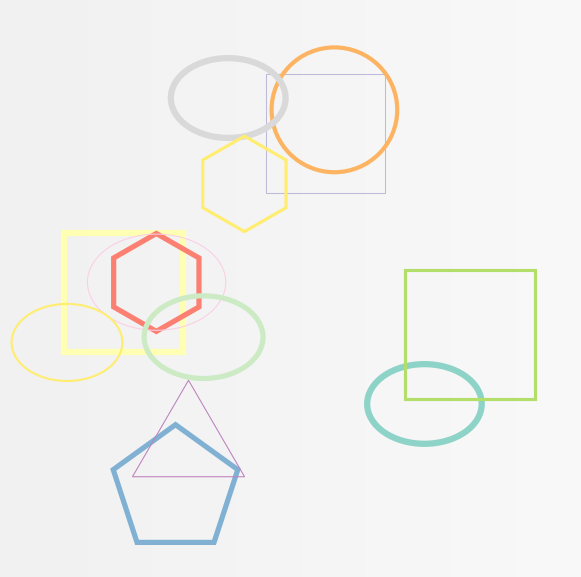[{"shape": "oval", "thickness": 3, "radius": 0.49, "center": [0.73, 0.3]}, {"shape": "square", "thickness": 3, "radius": 0.51, "center": [0.212, 0.493]}, {"shape": "square", "thickness": 0.5, "radius": 0.51, "center": [0.561, 0.768]}, {"shape": "hexagon", "thickness": 2.5, "radius": 0.42, "center": [0.269, 0.51]}, {"shape": "pentagon", "thickness": 2.5, "radius": 0.56, "center": [0.302, 0.151]}, {"shape": "circle", "thickness": 2, "radius": 0.54, "center": [0.575, 0.809]}, {"shape": "square", "thickness": 1.5, "radius": 0.56, "center": [0.809, 0.42]}, {"shape": "oval", "thickness": 0.5, "radius": 0.59, "center": [0.269, 0.51]}, {"shape": "oval", "thickness": 3, "radius": 0.49, "center": [0.393, 0.829]}, {"shape": "triangle", "thickness": 0.5, "radius": 0.56, "center": [0.324, 0.229]}, {"shape": "oval", "thickness": 2.5, "radius": 0.51, "center": [0.35, 0.415]}, {"shape": "oval", "thickness": 1, "radius": 0.48, "center": [0.115, 0.406]}, {"shape": "hexagon", "thickness": 1.5, "radius": 0.41, "center": [0.42, 0.681]}]